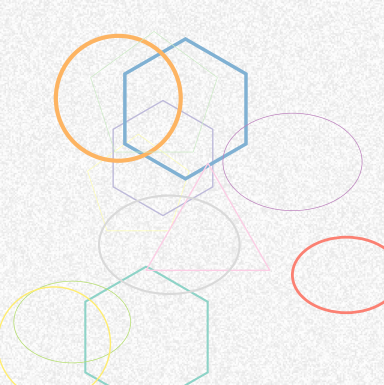[{"shape": "hexagon", "thickness": 1.5, "radius": 0.92, "center": [0.381, 0.125]}, {"shape": "pentagon", "thickness": 0.5, "radius": 0.69, "center": [0.359, 0.513]}, {"shape": "hexagon", "thickness": 1, "radius": 0.75, "center": [0.423, 0.589]}, {"shape": "oval", "thickness": 2, "radius": 0.7, "center": [0.9, 0.286]}, {"shape": "hexagon", "thickness": 2.5, "radius": 0.91, "center": [0.482, 0.717]}, {"shape": "circle", "thickness": 3, "radius": 0.81, "center": [0.307, 0.745]}, {"shape": "oval", "thickness": 0.5, "radius": 0.76, "center": [0.188, 0.164]}, {"shape": "triangle", "thickness": 1, "radius": 0.93, "center": [0.54, 0.391]}, {"shape": "oval", "thickness": 1.5, "radius": 0.91, "center": [0.44, 0.364]}, {"shape": "oval", "thickness": 0.5, "radius": 0.9, "center": [0.76, 0.579]}, {"shape": "pentagon", "thickness": 0.5, "radius": 0.87, "center": [0.4, 0.745]}, {"shape": "circle", "thickness": 1, "radius": 0.73, "center": [0.14, 0.108]}]